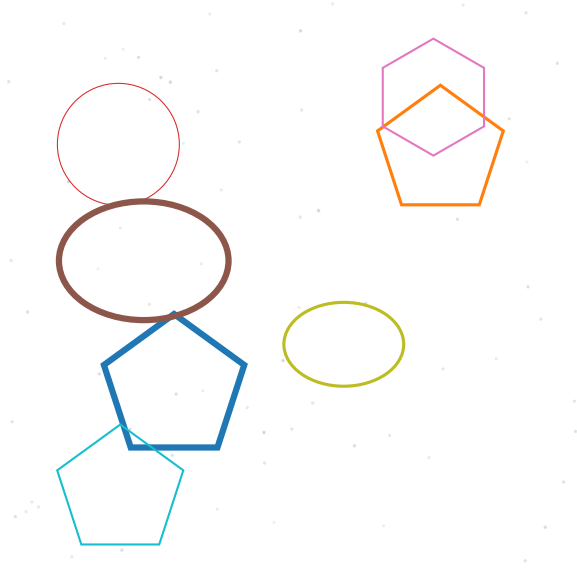[{"shape": "pentagon", "thickness": 3, "radius": 0.64, "center": [0.301, 0.328]}, {"shape": "pentagon", "thickness": 1.5, "radius": 0.57, "center": [0.763, 0.737]}, {"shape": "circle", "thickness": 0.5, "radius": 0.53, "center": [0.205, 0.749]}, {"shape": "oval", "thickness": 3, "radius": 0.73, "center": [0.249, 0.548]}, {"shape": "hexagon", "thickness": 1, "radius": 0.51, "center": [0.75, 0.831]}, {"shape": "oval", "thickness": 1.5, "radius": 0.52, "center": [0.595, 0.403]}, {"shape": "pentagon", "thickness": 1, "radius": 0.57, "center": [0.208, 0.149]}]